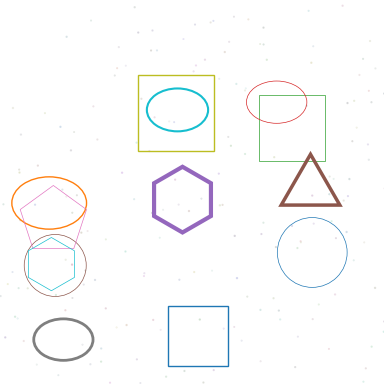[{"shape": "square", "thickness": 1, "radius": 0.39, "center": [0.514, 0.128]}, {"shape": "circle", "thickness": 0.5, "radius": 0.45, "center": [0.811, 0.344]}, {"shape": "oval", "thickness": 1, "radius": 0.49, "center": [0.128, 0.473]}, {"shape": "square", "thickness": 0.5, "radius": 0.43, "center": [0.759, 0.668]}, {"shape": "oval", "thickness": 0.5, "radius": 0.39, "center": [0.719, 0.735]}, {"shape": "hexagon", "thickness": 3, "radius": 0.43, "center": [0.474, 0.481]}, {"shape": "triangle", "thickness": 2.5, "radius": 0.44, "center": [0.807, 0.511]}, {"shape": "circle", "thickness": 0.5, "radius": 0.4, "center": [0.143, 0.31]}, {"shape": "pentagon", "thickness": 0.5, "radius": 0.45, "center": [0.139, 0.428]}, {"shape": "oval", "thickness": 2, "radius": 0.38, "center": [0.165, 0.118]}, {"shape": "square", "thickness": 1, "radius": 0.5, "center": [0.458, 0.707]}, {"shape": "hexagon", "thickness": 0.5, "radius": 0.35, "center": [0.133, 0.314]}, {"shape": "oval", "thickness": 1.5, "radius": 0.4, "center": [0.461, 0.715]}]